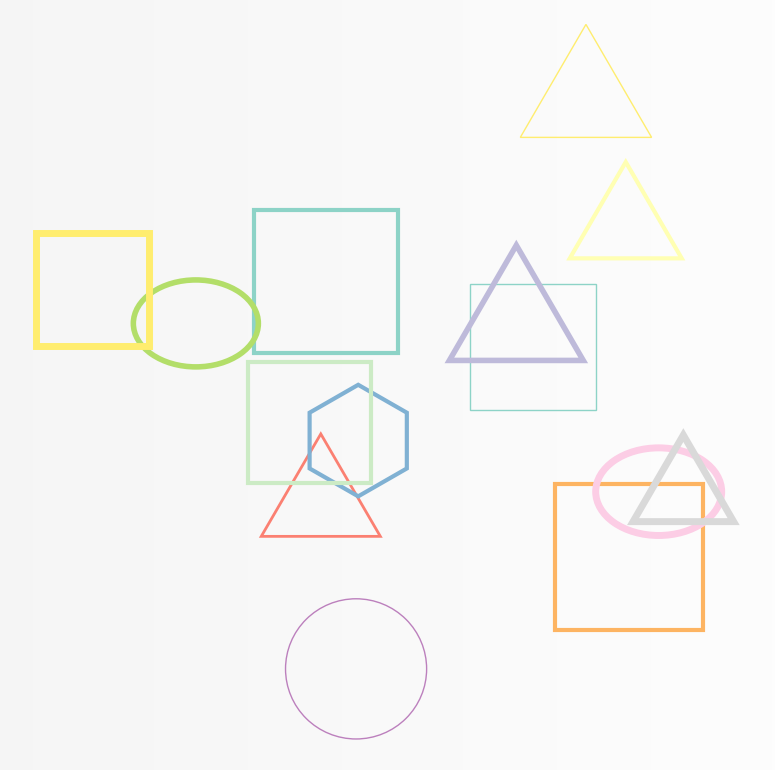[{"shape": "square", "thickness": 1.5, "radius": 0.46, "center": [0.421, 0.634]}, {"shape": "square", "thickness": 0.5, "radius": 0.41, "center": [0.688, 0.549]}, {"shape": "triangle", "thickness": 1.5, "radius": 0.42, "center": [0.807, 0.706]}, {"shape": "triangle", "thickness": 2, "radius": 0.5, "center": [0.666, 0.582]}, {"shape": "triangle", "thickness": 1, "radius": 0.44, "center": [0.414, 0.348]}, {"shape": "hexagon", "thickness": 1.5, "radius": 0.36, "center": [0.462, 0.428]}, {"shape": "square", "thickness": 1.5, "radius": 0.48, "center": [0.812, 0.277]}, {"shape": "oval", "thickness": 2, "radius": 0.4, "center": [0.253, 0.58]}, {"shape": "oval", "thickness": 2.5, "radius": 0.41, "center": [0.85, 0.361]}, {"shape": "triangle", "thickness": 2.5, "radius": 0.37, "center": [0.882, 0.36]}, {"shape": "circle", "thickness": 0.5, "radius": 0.46, "center": [0.459, 0.131]}, {"shape": "square", "thickness": 1.5, "radius": 0.39, "center": [0.399, 0.451]}, {"shape": "triangle", "thickness": 0.5, "radius": 0.49, "center": [0.756, 0.87]}, {"shape": "square", "thickness": 2.5, "radius": 0.37, "center": [0.119, 0.623]}]